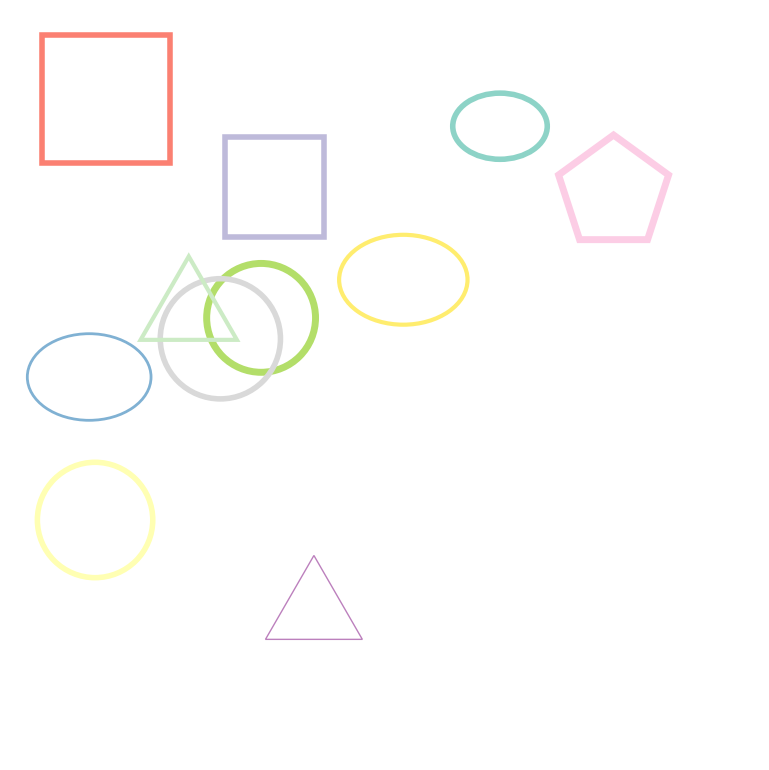[{"shape": "oval", "thickness": 2, "radius": 0.31, "center": [0.649, 0.836]}, {"shape": "circle", "thickness": 2, "radius": 0.37, "center": [0.123, 0.325]}, {"shape": "square", "thickness": 2, "radius": 0.32, "center": [0.357, 0.757]}, {"shape": "square", "thickness": 2, "radius": 0.42, "center": [0.137, 0.871]}, {"shape": "oval", "thickness": 1, "radius": 0.4, "center": [0.116, 0.51]}, {"shape": "circle", "thickness": 2.5, "radius": 0.35, "center": [0.339, 0.587]}, {"shape": "pentagon", "thickness": 2.5, "radius": 0.38, "center": [0.797, 0.75]}, {"shape": "circle", "thickness": 2, "radius": 0.39, "center": [0.286, 0.56]}, {"shape": "triangle", "thickness": 0.5, "radius": 0.36, "center": [0.408, 0.206]}, {"shape": "triangle", "thickness": 1.5, "radius": 0.36, "center": [0.245, 0.595]}, {"shape": "oval", "thickness": 1.5, "radius": 0.42, "center": [0.524, 0.637]}]